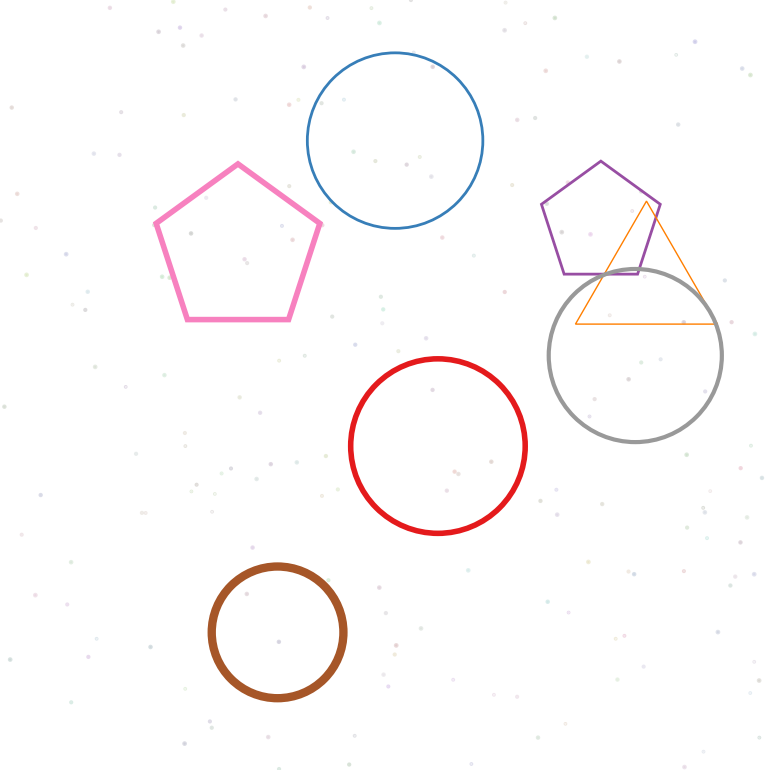[{"shape": "circle", "thickness": 2, "radius": 0.57, "center": [0.569, 0.421]}, {"shape": "circle", "thickness": 1, "radius": 0.57, "center": [0.513, 0.817]}, {"shape": "pentagon", "thickness": 1, "radius": 0.41, "center": [0.78, 0.71]}, {"shape": "triangle", "thickness": 0.5, "radius": 0.53, "center": [0.84, 0.632]}, {"shape": "circle", "thickness": 3, "radius": 0.43, "center": [0.36, 0.179]}, {"shape": "pentagon", "thickness": 2, "radius": 0.56, "center": [0.309, 0.675]}, {"shape": "circle", "thickness": 1.5, "radius": 0.56, "center": [0.825, 0.538]}]